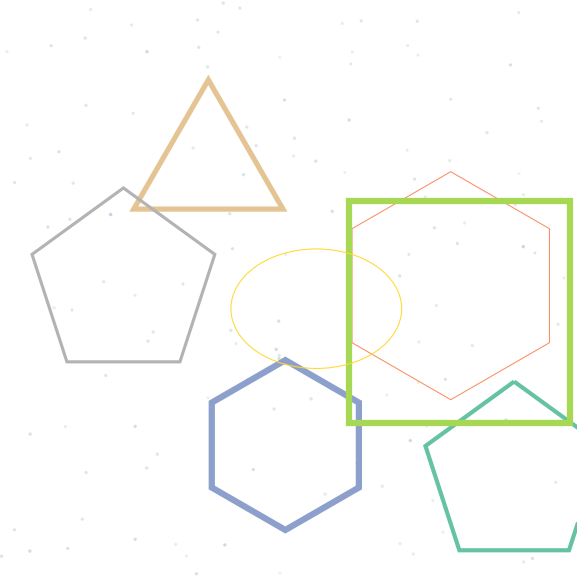[{"shape": "pentagon", "thickness": 2, "radius": 0.81, "center": [0.89, 0.177]}, {"shape": "hexagon", "thickness": 0.5, "radius": 0.99, "center": [0.781, 0.504]}, {"shape": "hexagon", "thickness": 3, "radius": 0.74, "center": [0.494, 0.228]}, {"shape": "square", "thickness": 3, "radius": 0.96, "center": [0.796, 0.459]}, {"shape": "oval", "thickness": 0.5, "radius": 0.74, "center": [0.548, 0.465]}, {"shape": "triangle", "thickness": 2.5, "radius": 0.75, "center": [0.361, 0.712]}, {"shape": "pentagon", "thickness": 1.5, "radius": 0.83, "center": [0.214, 0.507]}]